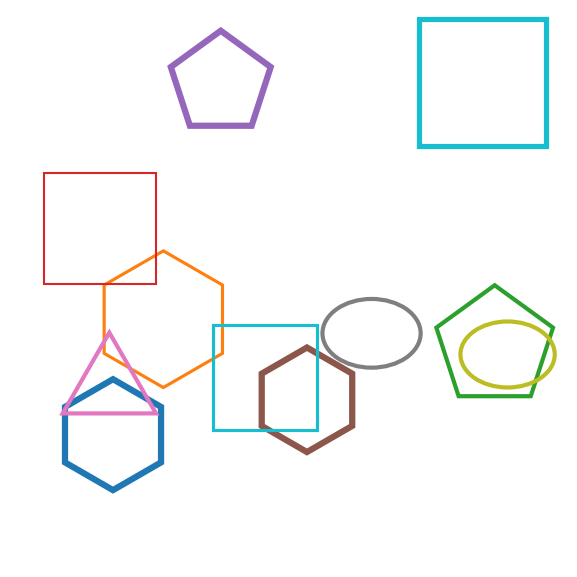[{"shape": "hexagon", "thickness": 3, "radius": 0.48, "center": [0.196, 0.246]}, {"shape": "hexagon", "thickness": 1.5, "radius": 0.59, "center": [0.283, 0.446]}, {"shape": "pentagon", "thickness": 2, "radius": 0.53, "center": [0.857, 0.399]}, {"shape": "square", "thickness": 1, "radius": 0.48, "center": [0.173, 0.604]}, {"shape": "pentagon", "thickness": 3, "radius": 0.45, "center": [0.382, 0.855]}, {"shape": "hexagon", "thickness": 3, "radius": 0.45, "center": [0.532, 0.307]}, {"shape": "triangle", "thickness": 2, "radius": 0.47, "center": [0.189, 0.33]}, {"shape": "oval", "thickness": 2, "radius": 0.42, "center": [0.643, 0.422]}, {"shape": "oval", "thickness": 2, "radius": 0.41, "center": [0.879, 0.385]}, {"shape": "square", "thickness": 2.5, "radius": 0.55, "center": [0.836, 0.857]}, {"shape": "square", "thickness": 1.5, "radius": 0.45, "center": [0.459, 0.346]}]